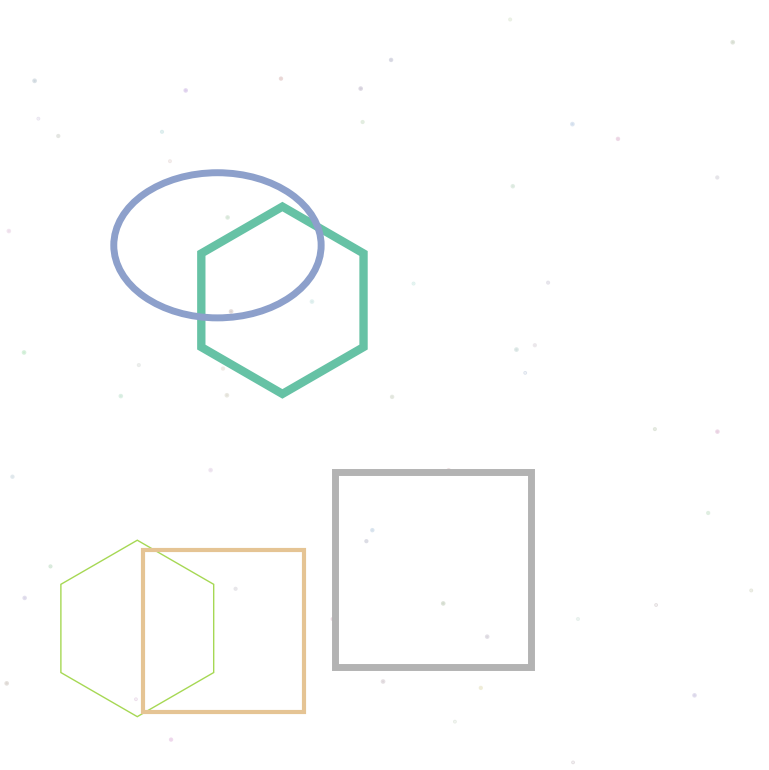[{"shape": "hexagon", "thickness": 3, "radius": 0.61, "center": [0.367, 0.61]}, {"shape": "oval", "thickness": 2.5, "radius": 0.67, "center": [0.282, 0.681]}, {"shape": "hexagon", "thickness": 0.5, "radius": 0.57, "center": [0.178, 0.184]}, {"shape": "square", "thickness": 1.5, "radius": 0.52, "center": [0.291, 0.18]}, {"shape": "square", "thickness": 2.5, "radius": 0.63, "center": [0.563, 0.26]}]